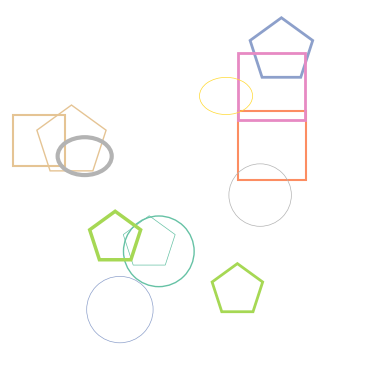[{"shape": "pentagon", "thickness": 0.5, "radius": 0.35, "center": [0.388, 0.369]}, {"shape": "circle", "thickness": 1, "radius": 0.46, "center": [0.413, 0.347]}, {"shape": "square", "thickness": 1.5, "radius": 0.45, "center": [0.707, 0.622]}, {"shape": "pentagon", "thickness": 2, "radius": 0.43, "center": [0.731, 0.868]}, {"shape": "circle", "thickness": 0.5, "radius": 0.43, "center": [0.311, 0.196]}, {"shape": "square", "thickness": 2, "radius": 0.43, "center": [0.706, 0.774]}, {"shape": "pentagon", "thickness": 2, "radius": 0.35, "center": [0.617, 0.246]}, {"shape": "pentagon", "thickness": 2.5, "radius": 0.35, "center": [0.299, 0.382]}, {"shape": "oval", "thickness": 0.5, "radius": 0.35, "center": [0.587, 0.751]}, {"shape": "pentagon", "thickness": 1, "radius": 0.47, "center": [0.186, 0.633]}, {"shape": "square", "thickness": 1.5, "radius": 0.33, "center": [0.101, 0.635]}, {"shape": "circle", "thickness": 0.5, "radius": 0.41, "center": [0.676, 0.493]}, {"shape": "oval", "thickness": 3, "radius": 0.35, "center": [0.22, 0.594]}]